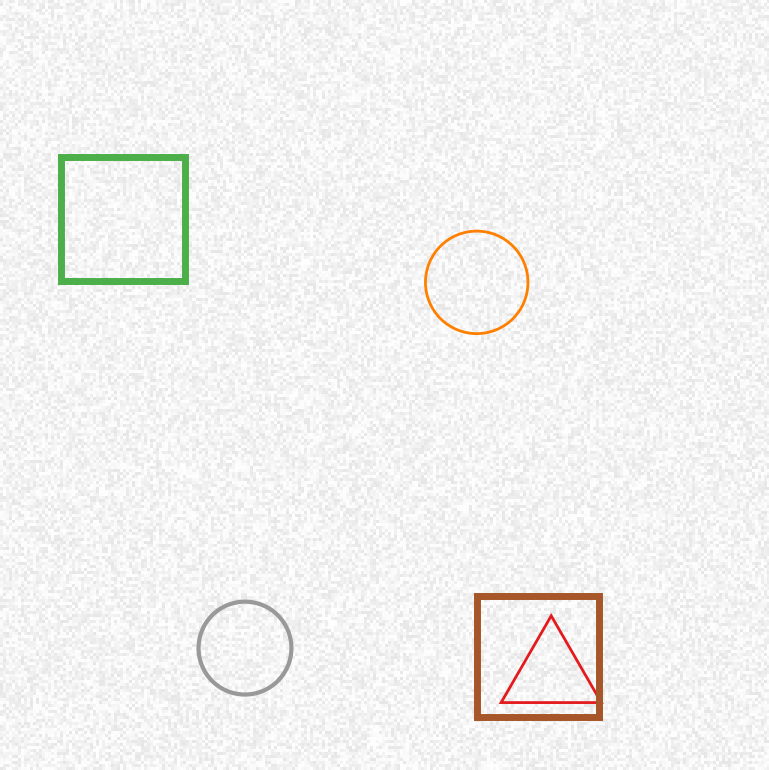[{"shape": "triangle", "thickness": 1, "radius": 0.38, "center": [0.716, 0.125]}, {"shape": "square", "thickness": 2.5, "radius": 0.4, "center": [0.159, 0.716]}, {"shape": "circle", "thickness": 1, "radius": 0.33, "center": [0.619, 0.633]}, {"shape": "square", "thickness": 2.5, "radius": 0.39, "center": [0.699, 0.148]}, {"shape": "circle", "thickness": 1.5, "radius": 0.3, "center": [0.318, 0.158]}]